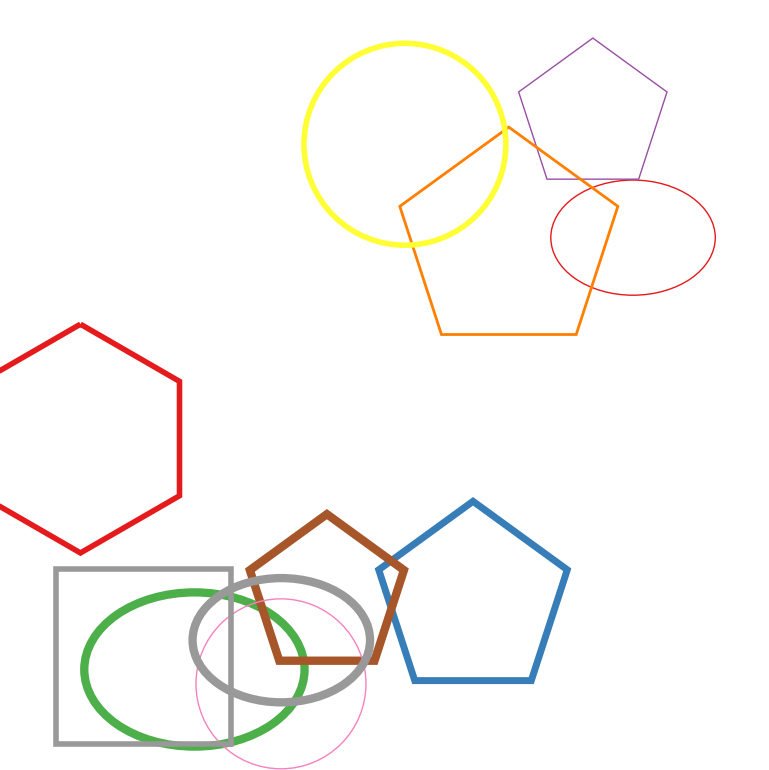[{"shape": "hexagon", "thickness": 2, "radius": 0.74, "center": [0.104, 0.43]}, {"shape": "oval", "thickness": 0.5, "radius": 0.53, "center": [0.822, 0.691]}, {"shape": "pentagon", "thickness": 2.5, "radius": 0.64, "center": [0.614, 0.22]}, {"shape": "oval", "thickness": 3, "radius": 0.72, "center": [0.252, 0.131]}, {"shape": "pentagon", "thickness": 0.5, "radius": 0.51, "center": [0.77, 0.849]}, {"shape": "pentagon", "thickness": 1, "radius": 0.74, "center": [0.661, 0.686]}, {"shape": "circle", "thickness": 2, "radius": 0.66, "center": [0.526, 0.813]}, {"shape": "pentagon", "thickness": 3, "radius": 0.53, "center": [0.425, 0.227]}, {"shape": "circle", "thickness": 0.5, "radius": 0.55, "center": [0.365, 0.112]}, {"shape": "oval", "thickness": 3, "radius": 0.58, "center": [0.365, 0.169]}, {"shape": "square", "thickness": 2, "radius": 0.57, "center": [0.187, 0.148]}]